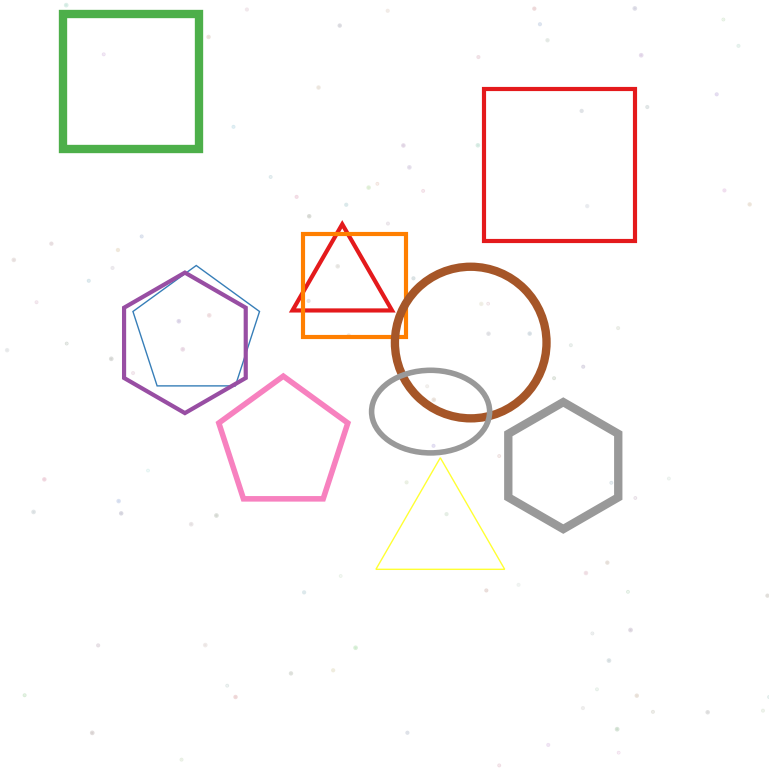[{"shape": "triangle", "thickness": 1.5, "radius": 0.37, "center": [0.444, 0.634]}, {"shape": "square", "thickness": 1.5, "radius": 0.49, "center": [0.726, 0.786]}, {"shape": "pentagon", "thickness": 0.5, "radius": 0.43, "center": [0.255, 0.569]}, {"shape": "square", "thickness": 3, "radius": 0.44, "center": [0.17, 0.894]}, {"shape": "hexagon", "thickness": 1.5, "radius": 0.46, "center": [0.24, 0.555]}, {"shape": "square", "thickness": 1.5, "radius": 0.34, "center": [0.46, 0.629]}, {"shape": "triangle", "thickness": 0.5, "radius": 0.48, "center": [0.572, 0.309]}, {"shape": "circle", "thickness": 3, "radius": 0.49, "center": [0.611, 0.555]}, {"shape": "pentagon", "thickness": 2, "radius": 0.44, "center": [0.368, 0.423]}, {"shape": "hexagon", "thickness": 3, "radius": 0.41, "center": [0.732, 0.395]}, {"shape": "oval", "thickness": 2, "radius": 0.38, "center": [0.559, 0.465]}]